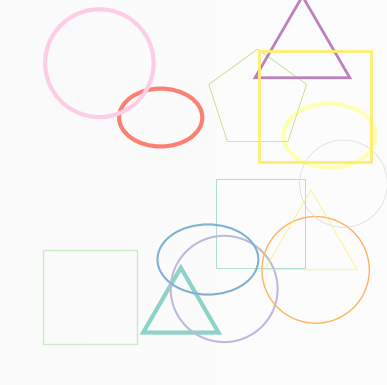[{"shape": "square", "thickness": 0.5, "radius": 0.58, "center": [0.673, 0.419]}, {"shape": "triangle", "thickness": 3, "radius": 0.56, "center": [0.467, 0.192]}, {"shape": "oval", "thickness": 3, "radius": 0.59, "center": [0.851, 0.648]}, {"shape": "circle", "thickness": 1.5, "radius": 0.69, "center": [0.578, 0.249]}, {"shape": "oval", "thickness": 3, "radius": 0.54, "center": [0.415, 0.695]}, {"shape": "oval", "thickness": 1.5, "radius": 0.65, "center": [0.537, 0.326]}, {"shape": "circle", "thickness": 1, "radius": 0.69, "center": [0.815, 0.299]}, {"shape": "pentagon", "thickness": 0.5, "radius": 0.66, "center": [0.665, 0.74]}, {"shape": "circle", "thickness": 3, "radius": 0.7, "center": [0.256, 0.836]}, {"shape": "circle", "thickness": 0.5, "radius": 0.57, "center": [0.886, 0.523]}, {"shape": "triangle", "thickness": 2, "radius": 0.71, "center": [0.78, 0.869]}, {"shape": "square", "thickness": 1, "radius": 0.61, "center": [0.232, 0.228]}, {"shape": "square", "thickness": 2, "radius": 0.72, "center": [0.813, 0.723]}, {"shape": "triangle", "thickness": 0.5, "radius": 0.69, "center": [0.802, 0.368]}]